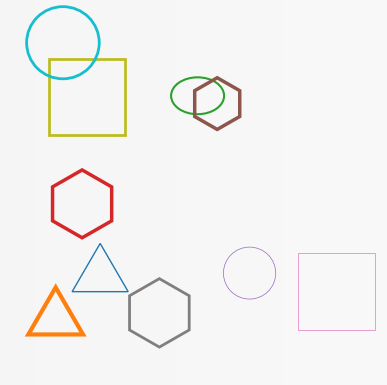[{"shape": "triangle", "thickness": 1, "radius": 0.42, "center": [0.258, 0.284]}, {"shape": "triangle", "thickness": 3, "radius": 0.41, "center": [0.144, 0.172]}, {"shape": "oval", "thickness": 1.5, "radius": 0.34, "center": [0.51, 0.751]}, {"shape": "hexagon", "thickness": 2.5, "radius": 0.44, "center": [0.212, 0.471]}, {"shape": "circle", "thickness": 0.5, "radius": 0.34, "center": [0.644, 0.291]}, {"shape": "hexagon", "thickness": 2.5, "radius": 0.34, "center": [0.561, 0.731]}, {"shape": "square", "thickness": 0.5, "radius": 0.5, "center": [0.869, 0.244]}, {"shape": "hexagon", "thickness": 2, "radius": 0.44, "center": [0.411, 0.187]}, {"shape": "square", "thickness": 2, "radius": 0.5, "center": [0.224, 0.748]}, {"shape": "circle", "thickness": 2, "radius": 0.47, "center": [0.162, 0.889]}]